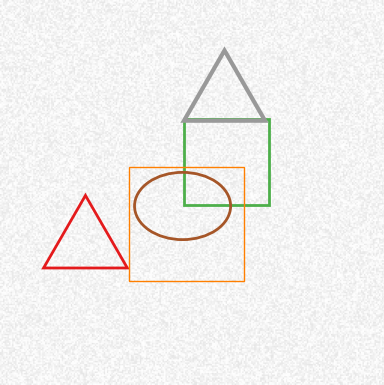[{"shape": "triangle", "thickness": 2, "radius": 0.63, "center": [0.222, 0.367]}, {"shape": "square", "thickness": 2, "radius": 0.55, "center": [0.588, 0.579]}, {"shape": "square", "thickness": 1, "radius": 0.74, "center": [0.484, 0.419]}, {"shape": "oval", "thickness": 2, "radius": 0.62, "center": [0.474, 0.465]}, {"shape": "triangle", "thickness": 3, "radius": 0.61, "center": [0.583, 0.747]}]